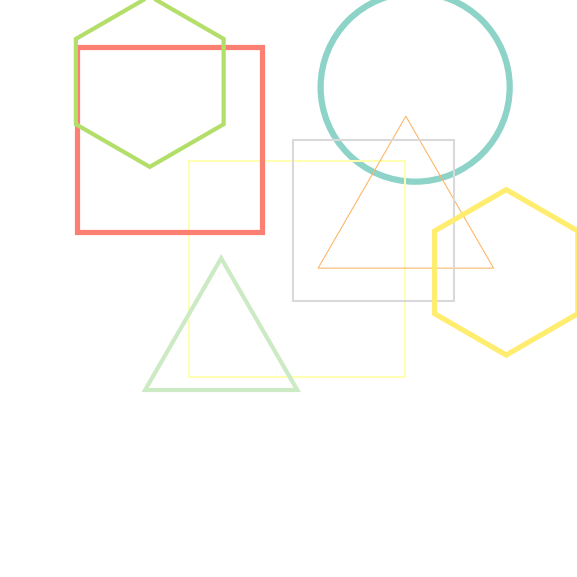[{"shape": "circle", "thickness": 3, "radius": 0.82, "center": [0.719, 0.848]}, {"shape": "square", "thickness": 1, "radius": 0.93, "center": [0.514, 0.533]}, {"shape": "square", "thickness": 2.5, "radius": 0.8, "center": [0.293, 0.757]}, {"shape": "triangle", "thickness": 0.5, "radius": 0.88, "center": [0.703, 0.622]}, {"shape": "hexagon", "thickness": 2, "radius": 0.74, "center": [0.259, 0.858]}, {"shape": "square", "thickness": 1, "radius": 0.7, "center": [0.646, 0.617]}, {"shape": "triangle", "thickness": 2, "radius": 0.76, "center": [0.383, 0.4]}, {"shape": "hexagon", "thickness": 2.5, "radius": 0.72, "center": [0.877, 0.528]}]